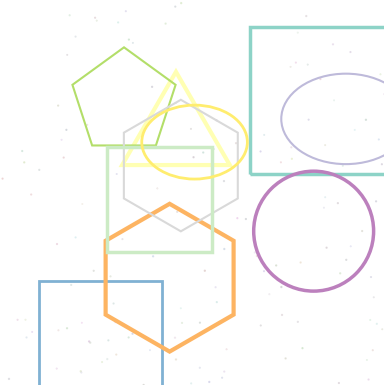[{"shape": "square", "thickness": 2.5, "radius": 0.95, "center": [0.84, 0.739]}, {"shape": "triangle", "thickness": 3, "radius": 0.81, "center": [0.457, 0.652]}, {"shape": "oval", "thickness": 1.5, "radius": 0.84, "center": [0.898, 0.691]}, {"shape": "square", "thickness": 2, "radius": 0.8, "center": [0.262, 0.109]}, {"shape": "hexagon", "thickness": 3, "radius": 0.96, "center": [0.441, 0.279]}, {"shape": "pentagon", "thickness": 1.5, "radius": 0.7, "center": [0.322, 0.736]}, {"shape": "hexagon", "thickness": 1.5, "radius": 0.85, "center": [0.47, 0.57]}, {"shape": "circle", "thickness": 2.5, "radius": 0.78, "center": [0.815, 0.4]}, {"shape": "square", "thickness": 2.5, "radius": 0.68, "center": [0.413, 0.483]}, {"shape": "oval", "thickness": 2, "radius": 0.69, "center": [0.505, 0.631]}]